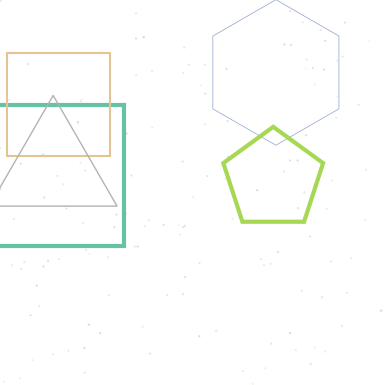[{"shape": "square", "thickness": 3, "radius": 0.92, "center": [0.139, 0.545]}, {"shape": "hexagon", "thickness": 0.5, "radius": 0.95, "center": [0.717, 0.812]}, {"shape": "pentagon", "thickness": 3, "radius": 0.68, "center": [0.71, 0.534]}, {"shape": "square", "thickness": 1.5, "radius": 0.67, "center": [0.153, 0.729]}, {"shape": "triangle", "thickness": 1, "radius": 0.96, "center": [0.138, 0.56]}]